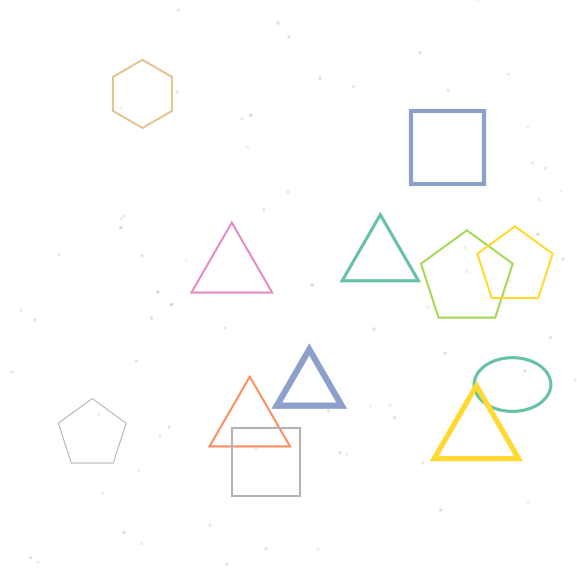[{"shape": "triangle", "thickness": 1.5, "radius": 0.38, "center": [0.659, 0.551]}, {"shape": "oval", "thickness": 1.5, "radius": 0.33, "center": [0.887, 0.333]}, {"shape": "triangle", "thickness": 1, "radius": 0.4, "center": [0.433, 0.266]}, {"shape": "square", "thickness": 2, "radius": 0.32, "center": [0.776, 0.744]}, {"shape": "triangle", "thickness": 3, "radius": 0.32, "center": [0.536, 0.329]}, {"shape": "triangle", "thickness": 1, "radius": 0.4, "center": [0.401, 0.533]}, {"shape": "pentagon", "thickness": 1, "radius": 0.42, "center": [0.808, 0.517]}, {"shape": "triangle", "thickness": 2.5, "radius": 0.42, "center": [0.825, 0.247]}, {"shape": "pentagon", "thickness": 1, "radius": 0.34, "center": [0.892, 0.539]}, {"shape": "hexagon", "thickness": 1, "radius": 0.29, "center": [0.247, 0.837]}, {"shape": "pentagon", "thickness": 0.5, "radius": 0.31, "center": [0.16, 0.247]}, {"shape": "square", "thickness": 1, "radius": 0.29, "center": [0.46, 0.199]}]